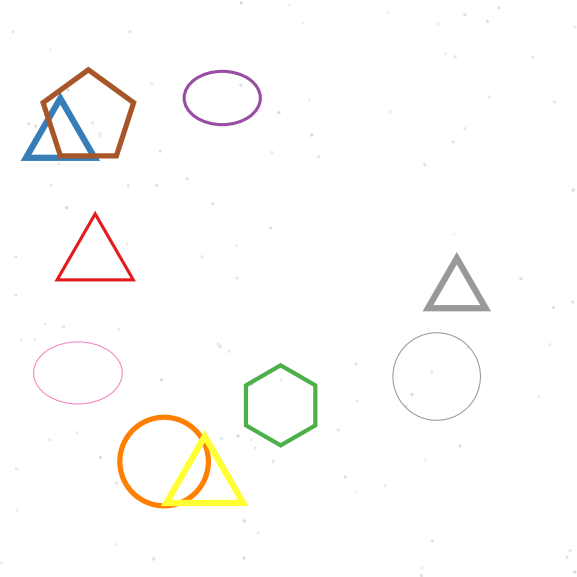[{"shape": "triangle", "thickness": 1.5, "radius": 0.38, "center": [0.165, 0.553]}, {"shape": "triangle", "thickness": 3, "radius": 0.34, "center": [0.104, 0.76]}, {"shape": "hexagon", "thickness": 2, "radius": 0.35, "center": [0.486, 0.297]}, {"shape": "oval", "thickness": 1.5, "radius": 0.33, "center": [0.385, 0.829]}, {"shape": "circle", "thickness": 2.5, "radius": 0.38, "center": [0.284, 0.2]}, {"shape": "triangle", "thickness": 3, "radius": 0.38, "center": [0.355, 0.167]}, {"shape": "pentagon", "thickness": 2.5, "radius": 0.41, "center": [0.153, 0.796]}, {"shape": "oval", "thickness": 0.5, "radius": 0.38, "center": [0.135, 0.353]}, {"shape": "circle", "thickness": 0.5, "radius": 0.38, "center": [0.756, 0.347]}, {"shape": "triangle", "thickness": 3, "radius": 0.29, "center": [0.791, 0.494]}]